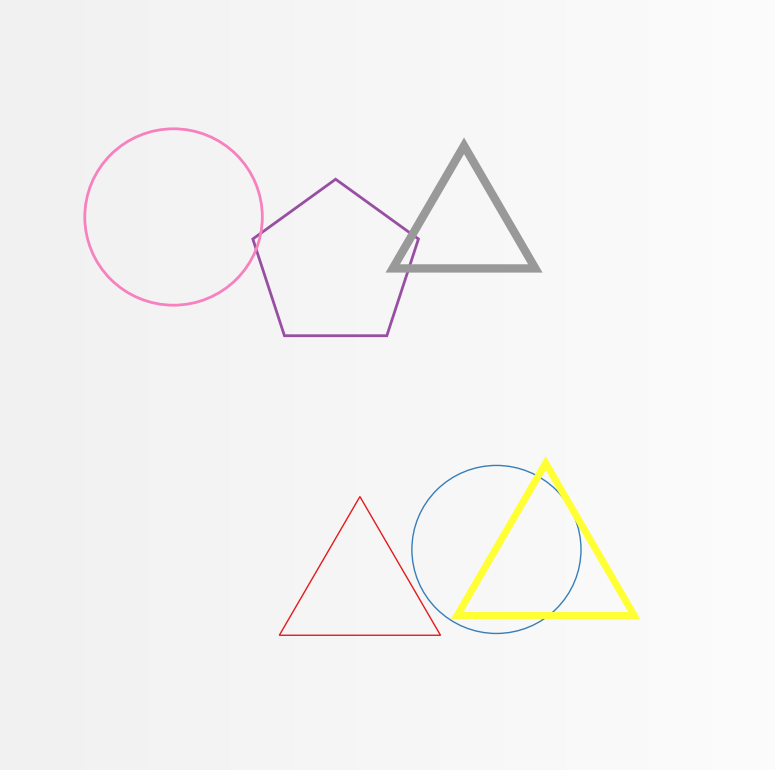[{"shape": "triangle", "thickness": 0.5, "radius": 0.6, "center": [0.464, 0.235]}, {"shape": "circle", "thickness": 0.5, "radius": 0.55, "center": [0.641, 0.286]}, {"shape": "pentagon", "thickness": 1, "radius": 0.56, "center": [0.433, 0.655]}, {"shape": "triangle", "thickness": 2.5, "radius": 0.66, "center": [0.704, 0.267]}, {"shape": "circle", "thickness": 1, "radius": 0.57, "center": [0.224, 0.718]}, {"shape": "triangle", "thickness": 3, "radius": 0.53, "center": [0.599, 0.704]}]